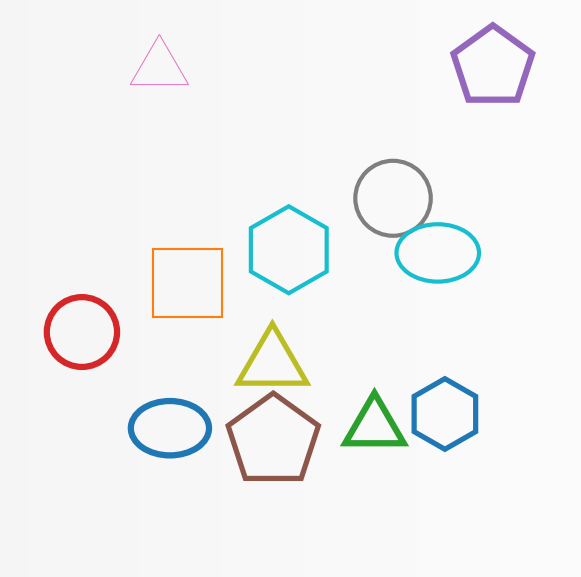[{"shape": "oval", "thickness": 3, "radius": 0.34, "center": [0.292, 0.258]}, {"shape": "hexagon", "thickness": 2.5, "radius": 0.31, "center": [0.765, 0.282]}, {"shape": "square", "thickness": 1, "radius": 0.29, "center": [0.323, 0.509]}, {"shape": "triangle", "thickness": 3, "radius": 0.29, "center": [0.644, 0.261]}, {"shape": "circle", "thickness": 3, "radius": 0.3, "center": [0.141, 0.424]}, {"shape": "pentagon", "thickness": 3, "radius": 0.36, "center": [0.848, 0.884]}, {"shape": "pentagon", "thickness": 2.5, "radius": 0.41, "center": [0.47, 0.237]}, {"shape": "triangle", "thickness": 0.5, "radius": 0.29, "center": [0.274, 0.882]}, {"shape": "circle", "thickness": 2, "radius": 0.32, "center": [0.676, 0.656]}, {"shape": "triangle", "thickness": 2.5, "radius": 0.34, "center": [0.469, 0.37]}, {"shape": "hexagon", "thickness": 2, "radius": 0.38, "center": [0.497, 0.567]}, {"shape": "oval", "thickness": 2, "radius": 0.36, "center": [0.753, 0.561]}]